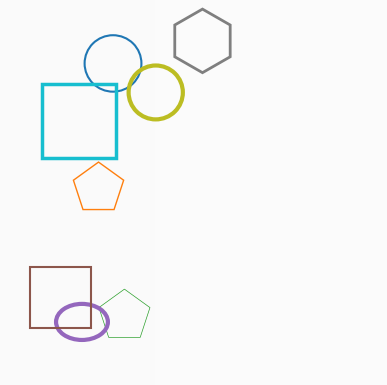[{"shape": "circle", "thickness": 1.5, "radius": 0.37, "center": [0.292, 0.835]}, {"shape": "pentagon", "thickness": 1, "radius": 0.34, "center": [0.254, 0.511]}, {"shape": "pentagon", "thickness": 0.5, "radius": 0.35, "center": [0.321, 0.18]}, {"shape": "oval", "thickness": 3, "radius": 0.33, "center": [0.212, 0.164]}, {"shape": "square", "thickness": 1.5, "radius": 0.39, "center": [0.156, 0.227]}, {"shape": "hexagon", "thickness": 2, "radius": 0.41, "center": [0.523, 0.894]}, {"shape": "circle", "thickness": 3, "radius": 0.35, "center": [0.402, 0.76]}, {"shape": "square", "thickness": 2.5, "radius": 0.48, "center": [0.205, 0.685]}]